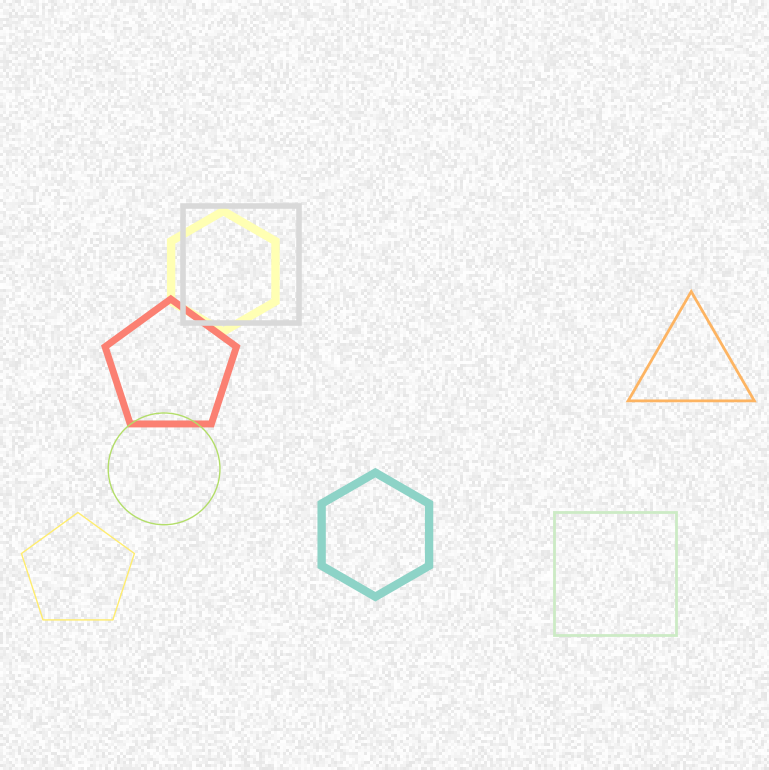[{"shape": "hexagon", "thickness": 3, "radius": 0.4, "center": [0.487, 0.306]}, {"shape": "hexagon", "thickness": 3, "radius": 0.39, "center": [0.29, 0.648]}, {"shape": "pentagon", "thickness": 2.5, "radius": 0.45, "center": [0.222, 0.522]}, {"shape": "triangle", "thickness": 1, "radius": 0.47, "center": [0.898, 0.527]}, {"shape": "circle", "thickness": 0.5, "radius": 0.36, "center": [0.213, 0.391]}, {"shape": "square", "thickness": 2, "radius": 0.38, "center": [0.313, 0.657]}, {"shape": "square", "thickness": 1, "radius": 0.4, "center": [0.799, 0.255]}, {"shape": "pentagon", "thickness": 0.5, "radius": 0.39, "center": [0.101, 0.257]}]